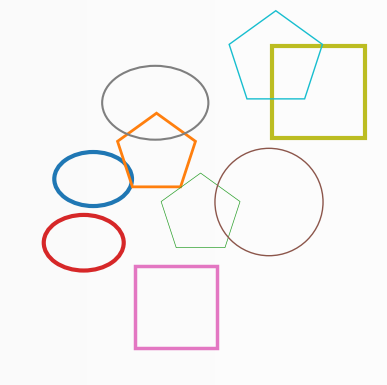[{"shape": "oval", "thickness": 3, "radius": 0.5, "center": [0.24, 0.535]}, {"shape": "pentagon", "thickness": 2, "radius": 0.53, "center": [0.404, 0.6]}, {"shape": "pentagon", "thickness": 0.5, "radius": 0.54, "center": [0.518, 0.443]}, {"shape": "oval", "thickness": 3, "radius": 0.52, "center": [0.216, 0.37]}, {"shape": "circle", "thickness": 1, "radius": 0.7, "center": [0.694, 0.475]}, {"shape": "square", "thickness": 2.5, "radius": 0.53, "center": [0.454, 0.202]}, {"shape": "oval", "thickness": 1.5, "radius": 0.69, "center": [0.401, 0.733]}, {"shape": "square", "thickness": 3, "radius": 0.6, "center": [0.821, 0.762]}, {"shape": "pentagon", "thickness": 1, "radius": 0.63, "center": [0.712, 0.846]}]